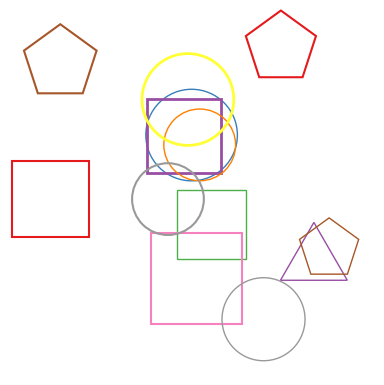[{"shape": "square", "thickness": 1.5, "radius": 0.5, "center": [0.132, 0.483]}, {"shape": "pentagon", "thickness": 1.5, "radius": 0.48, "center": [0.73, 0.877]}, {"shape": "circle", "thickness": 1, "radius": 0.59, "center": [0.498, 0.649]}, {"shape": "square", "thickness": 1, "radius": 0.45, "center": [0.55, 0.418]}, {"shape": "square", "thickness": 2, "radius": 0.48, "center": [0.478, 0.646]}, {"shape": "triangle", "thickness": 1, "radius": 0.5, "center": [0.815, 0.322]}, {"shape": "circle", "thickness": 1, "radius": 0.47, "center": [0.519, 0.624]}, {"shape": "circle", "thickness": 2, "radius": 0.6, "center": [0.488, 0.742]}, {"shape": "pentagon", "thickness": 1.5, "radius": 0.5, "center": [0.157, 0.838]}, {"shape": "pentagon", "thickness": 1, "radius": 0.4, "center": [0.855, 0.353]}, {"shape": "square", "thickness": 1.5, "radius": 0.59, "center": [0.51, 0.276]}, {"shape": "circle", "thickness": 1, "radius": 0.54, "center": [0.684, 0.171]}, {"shape": "circle", "thickness": 1.5, "radius": 0.47, "center": [0.436, 0.483]}]